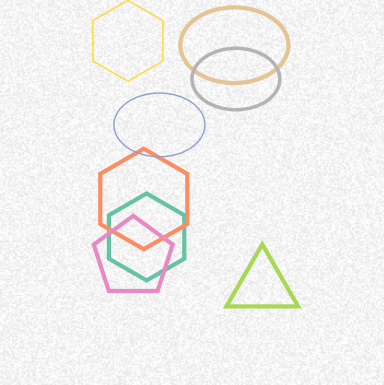[{"shape": "hexagon", "thickness": 3, "radius": 0.56, "center": [0.381, 0.385]}, {"shape": "hexagon", "thickness": 3, "radius": 0.65, "center": [0.373, 0.483]}, {"shape": "oval", "thickness": 1, "radius": 0.59, "center": [0.414, 0.676]}, {"shape": "pentagon", "thickness": 3, "radius": 0.54, "center": [0.346, 0.332]}, {"shape": "triangle", "thickness": 3, "radius": 0.54, "center": [0.681, 0.258]}, {"shape": "hexagon", "thickness": 1, "radius": 0.53, "center": [0.332, 0.894]}, {"shape": "oval", "thickness": 3, "radius": 0.7, "center": [0.609, 0.882]}, {"shape": "oval", "thickness": 2.5, "radius": 0.57, "center": [0.613, 0.795]}]